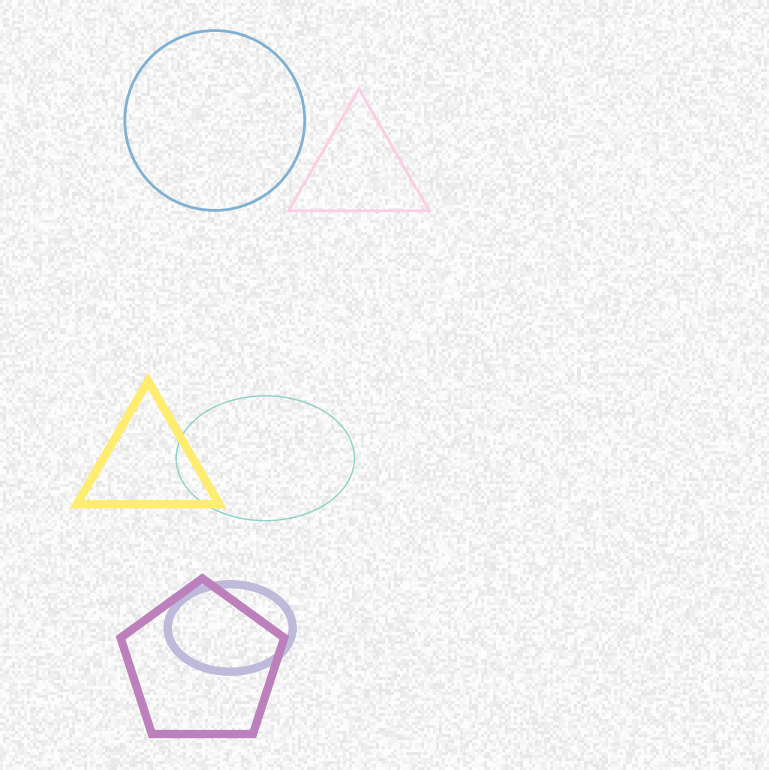[{"shape": "oval", "thickness": 0.5, "radius": 0.58, "center": [0.345, 0.405]}, {"shape": "oval", "thickness": 3, "radius": 0.41, "center": [0.299, 0.184]}, {"shape": "circle", "thickness": 1, "radius": 0.58, "center": [0.279, 0.844]}, {"shape": "triangle", "thickness": 1, "radius": 0.53, "center": [0.466, 0.779]}, {"shape": "pentagon", "thickness": 3, "radius": 0.56, "center": [0.263, 0.137]}, {"shape": "triangle", "thickness": 3, "radius": 0.53, "center": [0.192, 0.398]}]